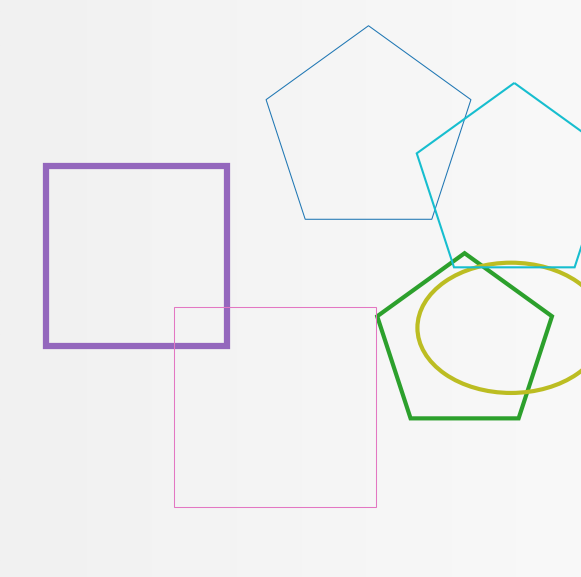[{"shape": "pentagon", "thickness": 0.5, "radius": 0.93, "center": [0.634, 0.769]}, {"shape": "pentagon", "thickness": 2, "radius": 0.79, "center": [0.799, 0.403]}, {"shape": "square", "thickness": 3, "radius": 0.78, "center": [0.235, 0.556]}, {"shape": "square", "thickness": 0.5, "radius": 0.87, "center": [0.473, 0.295]}, {"shape": "oval", "thickness": 2, "radius": 0.81, "center": [0.879, 0.431]}, {"shape": "pentagon", "thickness": 1, "radius": 0.88, "center": [0.885, 0.679]}]